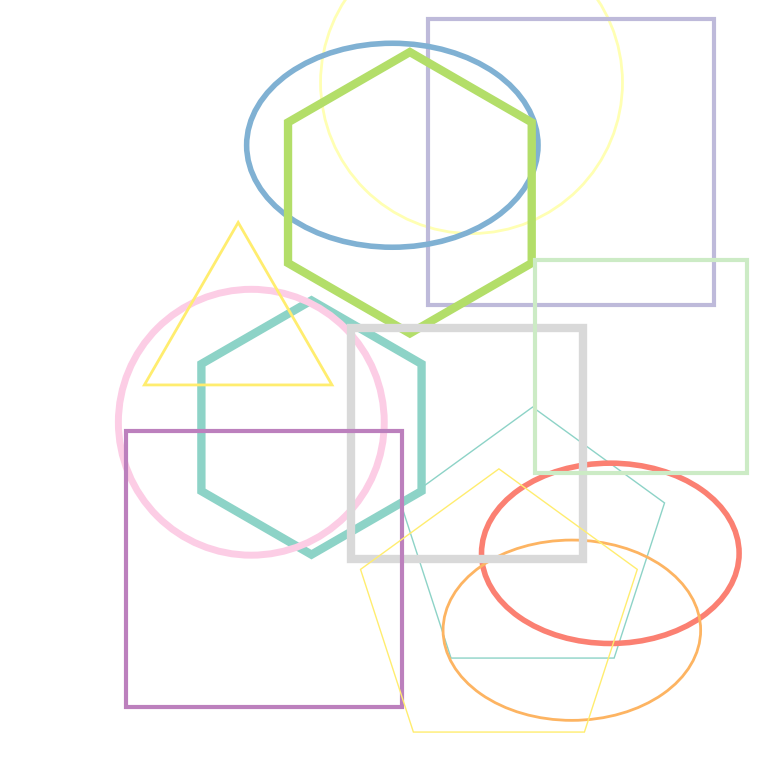[{"shape": "pentagon", "thickness": 0.5, "radius": 0.9, "center": [0.692, 0.291]}, {"shape": "hexagon", "thickness": 3, "radius": 0.83, "center": [0.405, 0.445]}, {"shape": "circle", "thickness": 1, "radius": 0.98, "center": [0.612, 0.893]}, {"shape": "square", "thickness": 1.5, "radius": 0.93, "center": [0.742, 0.79]}, {"shape": "oval", "thickness": 2, "radius": 0.84, "center": [0.793, 0.281]}, {"shape": "oval", "thickness": 2, "radius": 0.95, "center": [0.51, 0.811]}, {"shape": "oval", "thickness": 1, "radius": 0.84, "center": [0.743, 0.182]}, {"shape": "hexagon", "thickness": 3, "radius": 0.91, "center": [0.532, 0.75]}, {"shape": "circle", "thickness": 2.5, "radius": 0.86, "center": [0.326, 0.452]}, {"shape": "square", "thickness": 3, "radius": 0.75, "center": [0.606, 0.424]}, {"shape": "square", "thickness": 1.5, "radius": 0.89, "center": [0.343, 0.261]}, {"shape": "square", "thickness": 1.5, "radius": 0.69, "center": [0.832, 0.524]}, {"shape": "pentagon", "thickness": 0.5, "radius": 0.94, "center": [0.648, 0.202]}, {"shape": "triangle", "thickness": 1, "radius": 0.7, "center": [0.309, 0.57]}]